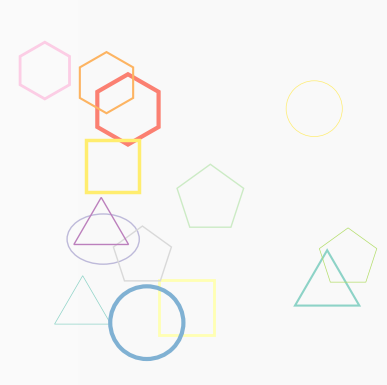[{"shape": "triangle", "thickness": 0.5, "radius": 0.42, "center": [0.213, 0.2]}, {"shape": "triangle", "thickness": 1.5, "radius": 0.48, "center": [0.844, 0.254]}, {"shape": "square", "thickness": 2, "radius": 0.36, "center": [0.481, 0.202]}, {"shape": "oval", "thickness": 1, "radius": 0.47, "center": [0.266, 0.379]}, {"shape": "hexagon", "thickness": 3, "radius": 0.46, "center": [0.33, 0.716]}, {"shape": "circle", "thickness": 3, "radius": 0.47, "center": [0.379, 0.162]}, {"shape": "hexagon", "thickness": 1.5, "radius": 0.4, "center": [0.275, 0.785]}, {"shape": "pentagon", "thickness": 0.5, "radius": 0.39, "center": [0.898, 0.33]}, {"shape": "hexagon", "thickness": 2, "radius": 0.37, "center": [0.116, 0.817]}, {"shape": "pentagon", "thickness": 1, "radius": 0.39, "center": [0.367, 0.334]}, {"shape": "triangle", "thickness": 1, "radius": 0.41, "center": [0.261, 0.406]}, {"shape": "pentagon", "thickness": 1, "radius": 0.45, "center": [0.543, 0.483]}, {"shape": "circle", "thickness": 0.5, "radius": 0.36, "center": [0.811, 0.718]}, {"shape": "square", "thickness": 2.5, "radius": 0.34, "center": [0.29, 0.568]}]